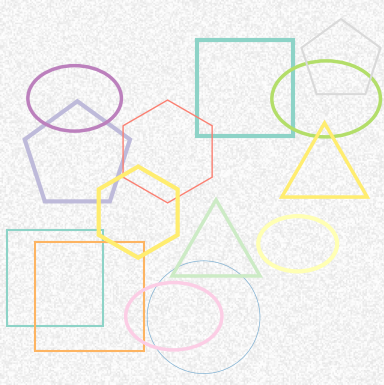[{"shape": "square", "thickness": 3, "radius": 0.62, "center": [0.636, 0.772]}, {"shape": "square", "thickness": 1.5, "radius": 0.63, "center": [0.143, 0.278]}, {"shape": "oval", "thickness": 3, "radius": 0.51, "center": [0.773, 0.367]}, {"shape": "pentagon", "thickness": 3, "radius": 0.72, "center": [0.201, 0.593]}, {"shape": "hexagon", "thickness": 1, "radius": 0.67, "center": [0.435, 0.607]}, {"shape": "circle", "thickness": 0.5, "radius": 0.73, "center": [0.529, 0.176]}, {"shape": "square", "thickness": 1.5, "radius": 0.71, "center": [0.232, 0.23]}, {"shape": "oval", "thickness": 2.5, "radius": 0.71, "center": [0.847, 0.743]}, {"shape": "oval", "thickness": 2.5, "radius": 0.63, "center": [0.451, 0.179]}, {"shape": "pentagon", "thickness": 1.5, "radius": 0.54, "center": [0.886, 0.843]}, {"shape": "oval", "thickness": 2.5, "radius": 0.61, "center": [0.194, 0.744]}, {"shape": "triangle", "thickness": 2.5, "radius": 0.66, "center": [0.561, 0.349]}, {"shape": "hexagon", "thickness": 3, "radius": 0.59, "center": [0.359, 0.449]}, {"shape": "triangle", "thickness": 2.5, "radius": 0.64, "center": [0.843, 0.552]}]